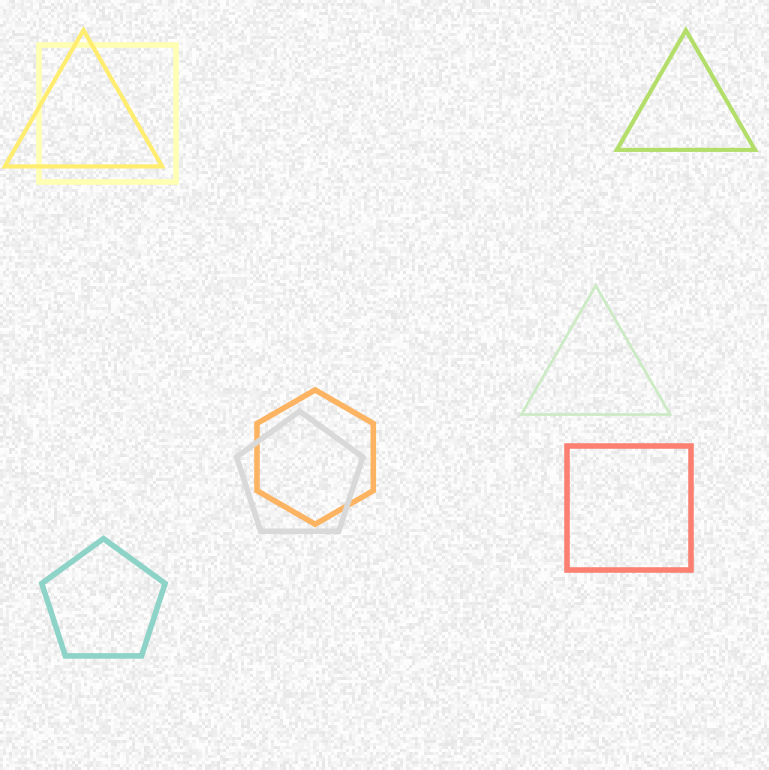[{"shape": "pentagon", "thickness": 2, "radius": 0.42, "center": [0.134, 0.216]}, {"shape": "square", "thickness": 2, "radius": 0.44, "center": [0.14, 0.853]}, {"shape": "square", "thickness": 2, "radius": 0.4, "center": [0.817, 0.34]}, {"shape": "hexagon", "thickness": 2, "radius": 0.44, "center": [0.409, 0.406]}, {"shape": "triangle", "thickness": 1.5, "radius": 0.52, "center": [0.891, 0.857]}, {"shape": "pentagon", "thickness": 2, "radius": 0.43, "center": [0.389, 0.38]}, {"shape": "triangle", "thickness": 1, "radius": 0.56, "center": [0.774, 0.517]}, {"shape": "triangle", "thickness": 1.5, "radius": 0.59, "center": [0.108, 0.843]}]